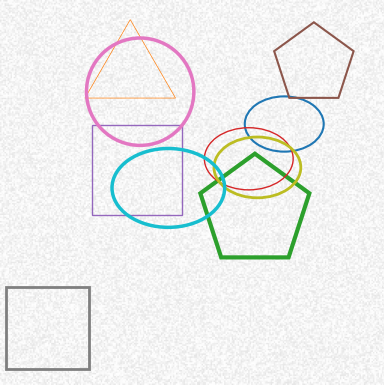[{"shape": "oval", "thickness": 1.5, "radius": 0.51, "center": [0.738, 0.678]}, {"shape": "triangle", "thickness": 0.5, "radius": 0.68, "center": [0.338, 0.813]}, {"shape": "pentagon", "thickness": 3, "radius": 0.74, "center": [0.662, 0.452]}, {"shape": "oval", "thickness": 1, "radius": 0.58, "center": [0.646, 0.588]}, {"shape": "square", "thickness": 1, "radius": 0.59, "center": [0.356, 0.558]}, {"shape": "pentagon", "thickness": 1.5, "radius": 0.54, "center": [0.815, 0.834]}, {"shape": "circle", "thickness": 2.5, "radius": 0.7, "center": [0.364, 0.762]}, {"shape": "square", "thickness": 2, "radius": 0.53, "center": [0.123, 0.149]}, {"shape": "oval", "thickness": 2, "radius": 0.56, "center": [0.669, 0.565]}, {"shape": "oval", "thickness": 2.5, "radius": 0.73, "center": [0.437, 0.512]}]